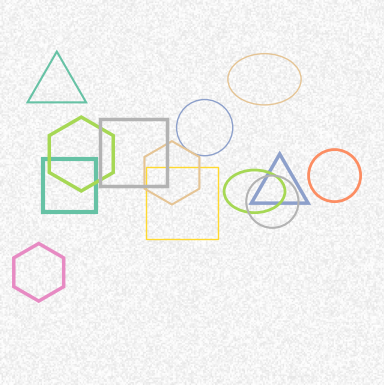[{"shape": "triangle", "thickness": 1.5, "radius": 0.44, "center": [0.148, 0.778]}, {"shape": "square", "thickness": 3, "radius": 0.34, "center": [0.18, 0.518]}, {"shape": "circle", "thickness": 2, "radius": 0.34, "center": [0.869, 0.544]}, {"shape": "circle", "thickness": 1, "radius": 0.36, "center": [0.532, 0.669]}, {"shape": "triangle", "thickness": 2.5, "radius": 0.43, "center": [0.727, 0.515]}, {"shape": "hexagon", "thickness": 2.5, "radius": 0.37, "center": [0.101, 0.293]}, {"shape": "oval", "thickness": 2, "radius": 0.4, "center": [0.661, 0.503]}, {"shape": "hexagon", "thickness": 2.5, "radius": 0.48, "center": [0.211, 0.6]}, {"shape": "square", "thickness": 1, "radius": 0.47, "center": [0.472, 0.473]}, {"shape": "hexagon", "thickness": 1.5, "radius": 0.41, "center": [0.447, 0.551]}, {"shape": "oval", "thickness": 1, "radius": 0.48, "center": [0.687, 0.794]}, {"shape": "circle", "thickness": 1.5, "radius": 0.34, "center": [0.707, 0.476]}, {"shape": "square", "thickness": 2.5, "radius": 0.44, "center": [0.346, 0.604]}]